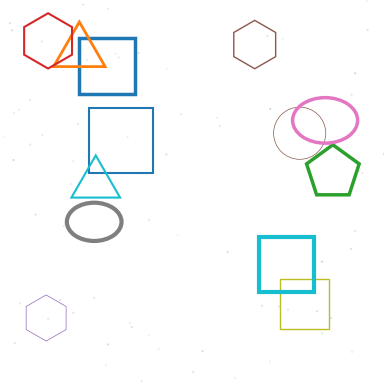[{"shape": "square", "thickness": 2.5, "radius": 0.36, "center": [0.277, 0.829]}, {"shape": "square", "thickness": 1.5, "radius": 0.42, "center": [0.315, 0.635]}, {"shape": "triangle", "thickness": 2, "radius": 0.39, "center": [0.206, 0.866]}, {"shape": "pentagon", "thickness": 2.5, "radius": 0.36, "center": [0.865, 0.552]}, {"shape": "hexagon", "thickness": 1.5, "radius": 0.36, "center": [0.125, 0.894]}, {"shape": "hexagon", "thickness": 0.5, "radius": 0.3, "center": [0.12, 0.174]}, {"shape": "circle", "thickness": 0.5, "radius": 0.34, "center": [0.778, 0.654]}, {"shape": "hexagon", "thickness": 1, "radius": 0.31, "center": [0.662, 0.884]}, {"shape": "oval", "thickness": 2.5, "radius": 0.42, "center": [0.844, 0.687]}, {"shape": "oval", "thickness": 3, "radius": 0.35, "center": [0.245, 0.424]}, {"shape": "square", "thickness": 1, "radius": 0.32, "center": [0.791, 0.21]}, {"shape": "triangle", "thickness": 1.5, "radius": 0.36, "center": [0.249, 0.523]}, {"shape": "square", "thickness": 3, "radius": 0.36, "center": [0.744, 0.312]}]